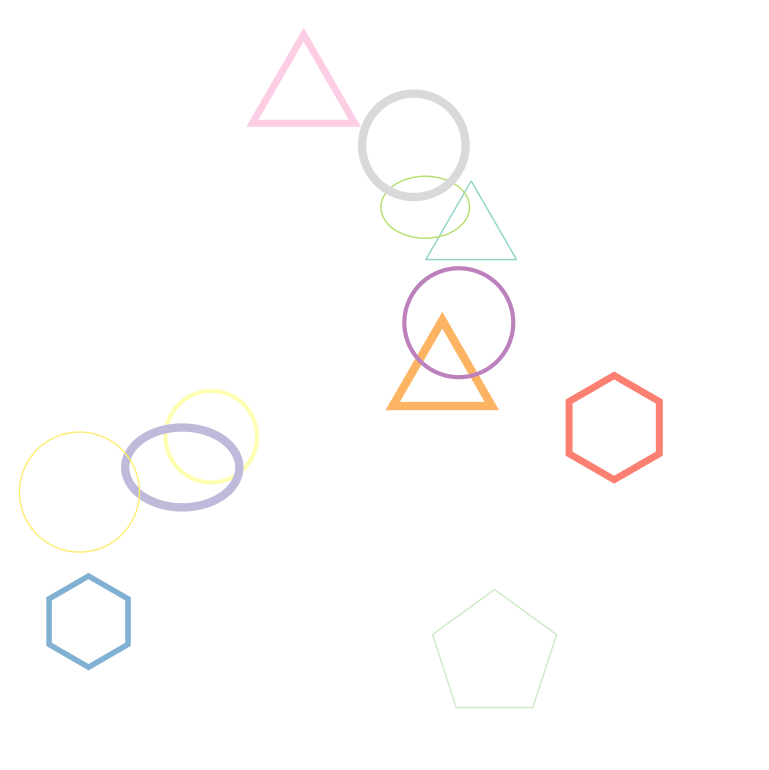[{"shape": "triangle", "thickness": 0.5, "radius": 0.34, "center": [0.612, 0.697]}, {"shape": "circle", "thickness": 1.5, "radius": 0.3, "center": [0.274, 0.433]}, {"shape": "oval", "thickness": 3, "radius": 0.37, "center": [0.237, 0.393]}, {"shape": "hexagon", "thickness": 2.5, "radius": 0.34, "center": [0.798, 0.445]}, {"shape": "hexagon", "thickness": 2, "radius": 0.3, "center": [0.115, 0.193]}, {"shape": "triangle", "thickness": 3, "radius": 0.37, "center": [0.574, 0.51]}, {"shape": "oval", "thickness": 0.5, "radius": 0.29, "center": [0.552, 0.731]}, {"shape": "triangle", "thickness": 2.5, "radius": 0.38, "center": [0.394, 0.878]}, {"shape": "circle", "thickness": 3, "radius": 0.34, "center": [0.537, 0.811]}, {"shape": "circle", "thickness": 1.5, "radius": 0.35, "center": [0.596, 0.581]}, {"shape": "pentagon", "thickness": 0.5, "radius": 0.42, "center": [0.642, 0.15]}, {"shape": "circle", "thickness": 0.5, "radius": 0.39, "center": [0.103, 0.361]}]